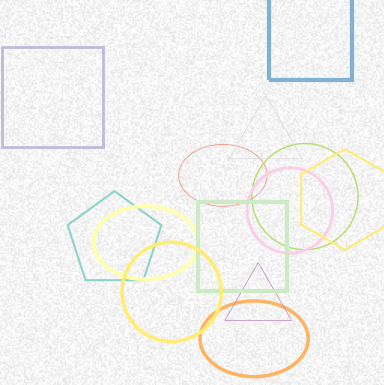[{"shape": "pentagon", "thickness": 1.5, "radius": 0.64, "center": [0.297, 0.376]}, {"shape": "oval", "thickness": 3, "radius": 0.68, "center": [0.379, 0.37]}, {"shape": "square", "thickness": 2, "radius": 0.65, "center": [0.137, 0.748]}, {"shape": "oval", "thickness": 0.5, "radius": 0.57, "center": [0.579, 0.545]}, {"shape": "square", "thickness": 3, "radius": 0.54, "center": [0.807, 0.9]}, {"shape": "oval", "thickness": 2.5, "radius": 0.7, "center": [0.66, 0.12]}, {"shape": "circle", "thickness": 1, "radius": 0.69, "center": [0.792, 0.489]}, {"shape": "circle", "thickness": 2, "radius": 0.55, "center": [0.753, 0.453]}, {"shape": "triangle", "thickness": 0.5, "radius": 0.55, "center": [0.69, 0.643]}, {"shape": "triangle", "thickness": 0.5, "radius": 0.5, "center": [0.671, 0.218]}, {"shape": "square", "thickness": 3, "radius": 0.58, "center": [0.629, 0.36]}, {"shape": "circle", "thickness": 2.5, "radius": 0.64, "center": [0.446, 0.242]}, {"shape": "hexagon", "thickness": 1.5, "radius": 0.65, "center": [0.896, 0.482]}]